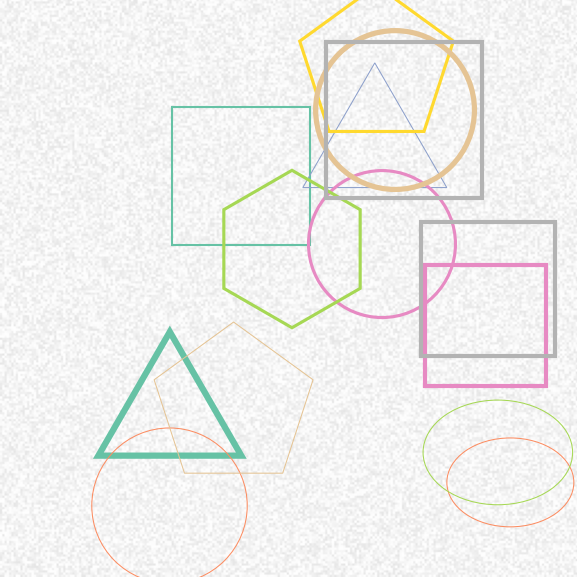[{"shape": "square", "thickness": 1, "radius": 0.6, "center": [0.417, 0.695]}, {"shape": "triangle", "thickness": 3, "radius": 0.71, "center": [0.294, 0.282]}, {"shape": "circle", "thickness": 0.5, "radius": 0.67, "center": [0.294, 0.123]}, {"shape": "oval", "thickness": 0.5, "radius": 0.55, "center": [0.884, 0.164]}, {"shape": "triangle", "thickness": 0.5, "radius": 0.72, "center": [0.649, 0.746]}, {"shape": "square", "thickness": 2, "radius": 0.52, "center": [0.841, 0.435]}, {"shape": "circle", "thickness": 1.5, "radius": 0.64, "center": [0.661, 0.577]}, {"shape": "oval", "thickness": 0.5, "radius": 0.65, "center": [0.862, 0.216]}, {"shape": "hexagon", "thickness": 1.5, "radius": 0.68, "center": [0.506, 0.568]}, {"shape": "pentagon", "thickness": 1.5, "radius": 0.7, "center": [0.652, 0.885]}, {"shape": "pentagon", "thickness": 0.5, "radius": 0.72, "center": [0.404, 0.297]}, {"shape": "circle", "thickness": 2.5, "radius": 0.69, "center": [0.684, 0.809]}, {"shape": "square", "thickness": 2, "radius": 0.58, "center": [0.845, 0.498]}, {"shape": "square", "thickness": 2, "radius": 0.67, "center": [0.7, 0.791]}]